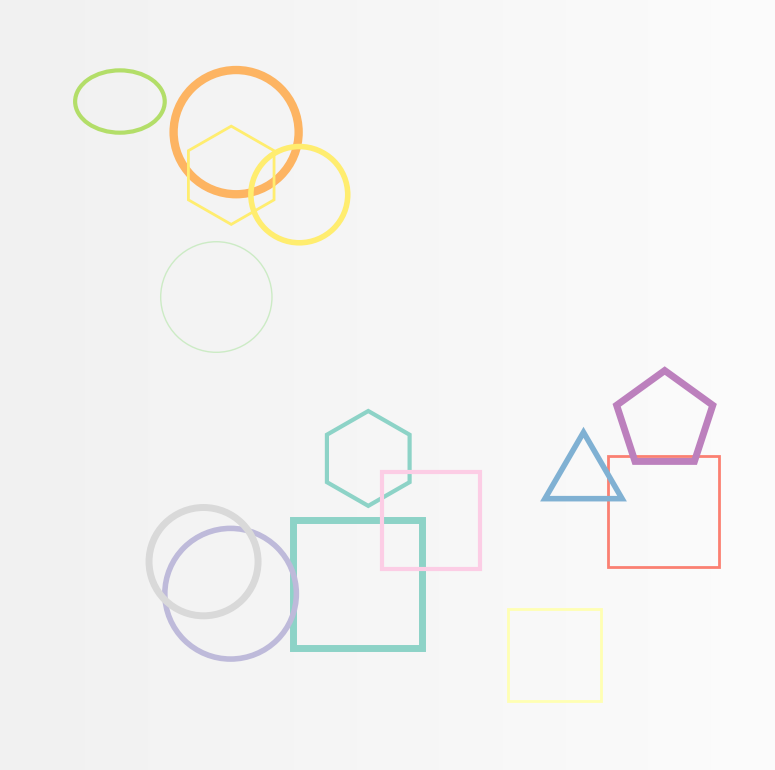[{"shape": "square", "thickness": 2.5, "radius": 0.41, "center": [0.461, 0.242]}, {"shape": "hexagon", "thickness": 1.5, "radius": 0.31, "center": [0.475, 0.405]}, {"shape": "square", "thickness": 1, "radius": 0.3, "center": [0.715, 0.15]}, {"shape": "circle", "thickness": 2, "radius": 0.42, "center": [0.298, 0.229]}, {"shape": "square", "thickness": 1, "radius": 0.36, "center": [0.856, 0.335]}, {"shape": "triangle", "thickness": 2, "radius": 0.29, "center": [0.753, 0.381]}, {"shape": "circle", "thickness": 3, "radius": 0.4, "center": [0.305, 0.828]}, {"shape": "oval", "thickness": 1.5, "radius": 0.29, "center": [0.155, 0.868]}, {"shape": "square", "thickness": 1.5, "radius": 0.32, "center": [0.557, 0.324]}, {"shape": "circle", "thickness": 2.5, "radius": 0.35, "center": [0.263, 0.271]}, {"shape": "pentagon", "thickness": 2.5, "radius": 0.33, "center": [0.858, 0.454]}, {"shape": "circle", "thickness": 0.5, "radius": 0.36, "center": [0.279, 0.614]}, {"shape": "circle", "thickness": 2, "radius": 0.31, "center": [0.386, 0.747]}, {"shape": "hexagon", "thickness": 1, "radius": 0.32, "center": [0.298, 0.772]}]